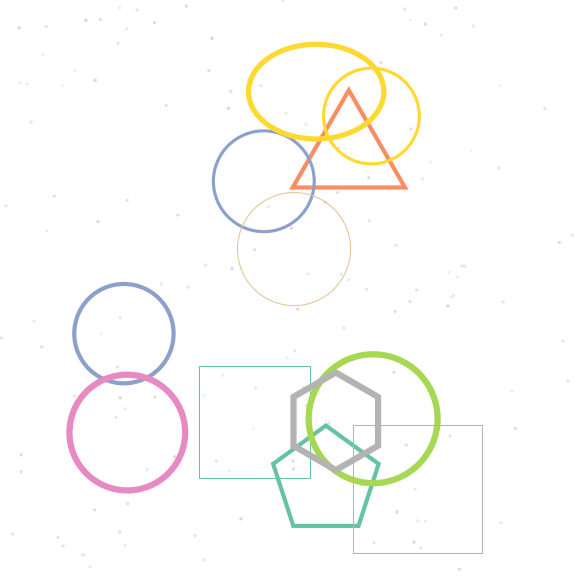[{"shape": "square", "thickness": 0.5, "radius": 0.48, "center": [0.441, 0.268]}, {"shape": "pentagon", "thickness": 2, "radius": 0.48, "center": [0.564, 0.166]}, {"shape": "triangle", "thickness": 2, "radius": 0.56, "center": [0.604, 0.731]}, {"shape": "circle", "thickness": 1.5, "radius": 0.44, "center": [0.457, 0.685]}, {"shape": "circle", "thickness": 2, "radius": 0.43, "center": [0.215, 0.421]}, {"shape": "circle", "thickness": 3, "radius": 0.5, "center": [0.22, 0.25]}, {"shape": "circle", "thickness": 3, "radius": 0.56, "center": [0.646, 0.274]}, {"shape": "circle", "thickness": 1.5, "radius": 0.41, "center": [0.643, 0.798]}, {"shape": "oval", "thickness": 2.5, "radius": 0.59, "center": [0.547, 0.84]}, {"shape": "circle", "thickness": 0.5, "radius": 0.49, "center": [0.509, 0.568]}, {"shape": "hexagon", "thickness": 3, "radius": 0.42, "center": [0.581, 0.27]}, {"shape": "square", "thickness": 0.5, "radius": 0.56, "center": [0.723, 0.153]}]